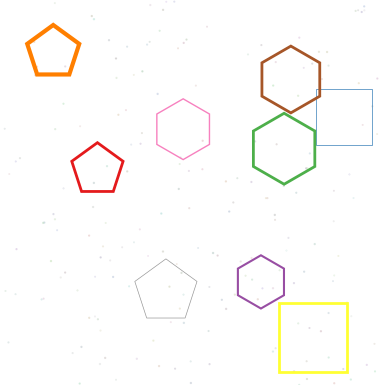[{"shape": "pentagon", "thickness": 2, "radius": 0.35, "center": [0.253, 0.559]}, {"shape": "square", "thickness": 0.5, "radius": 0.36, "center": [0.894, 0.696]}, {"shape": "hexagon", "thickness": 2, "radius": 0.46, "center": [0.738, 0.614]}, {"shape": "hexagon", "thickness": 1.5, "radius": 0.35, "center": [0.678, 0.268]}, {"shape": "pentagon", "thickness": 3, "radius": 0.36, "center": [0.138, 0.864]}, {"shape": "square", "thickness": 2, "radius": 0.45, "center": [0.813, 0.124]}, {"shape": "hexagon", "thickness": 2, "radius": 0.43, "center": [0.755, 0.794]}, {"shape": "hexagon", "thickness": 1, "radius": 0.39, "center": [0.476, 0.664]}, {"shape": "pentagon", "thickness": 0.5, "radius": 0.42, "center": [0.431, 0.243]}]